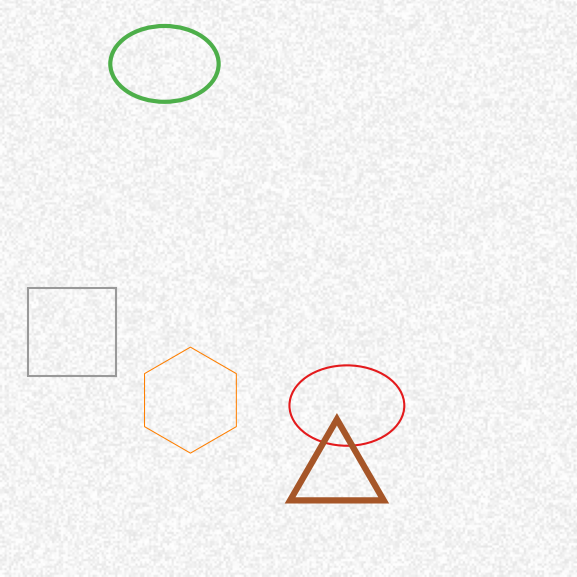[{"shape": "oval", "thickness": 1, "radius": 0.5, "center": [0.601, 0.297]}, {"shape": "oval", "thickness": 2, "radius": 0.47, "center": [0.285, 0.889]}, {"shape": "hexagon", "thickness": 0.5, "radius": 0.46, "center": [0.33, 0.306]}, {"shape": "triangle", "thickness": 3, "radius": 0.47, "center": [0.583, 0.179]}, {"shape": "square", "thickness": 1, "radius": 0.38, "center": [0.125, 0.424]}]